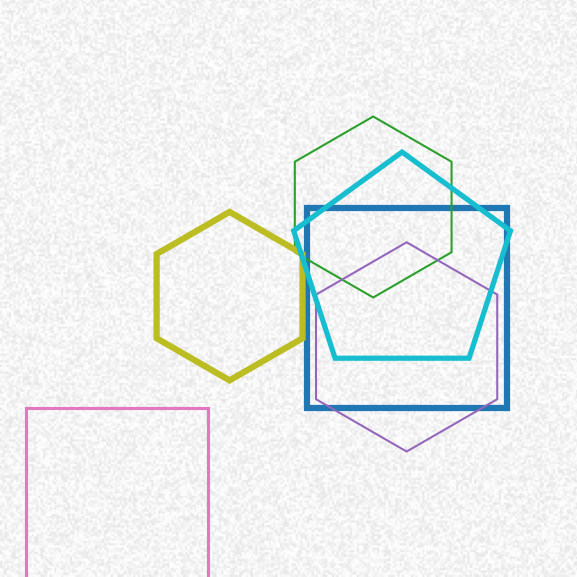[{"shape": "square", "thickness": 3, "radius": 0.87, "center": [0.705, 0.465]}, {"shape": "hexagon", "thickness": 1, "radius": 0.78, "center": [0.646, 0.641]}, {"shape": "hexagon", "thickness": 1, "radius": 0.91, "center": [0.704, 0.398]}, {"shape": "square", "thickness": 1.5, "radius": 0.79, "center": [0.202, 0.135]}, {"shape": "hexagon", "thickness": 3, "radius": 0.73, "center": [0.398, 0.486]}, {"shape": "pentagon", "thickness": 2.5, "radius": 0.99, "center": [0.696, 0.539]}]